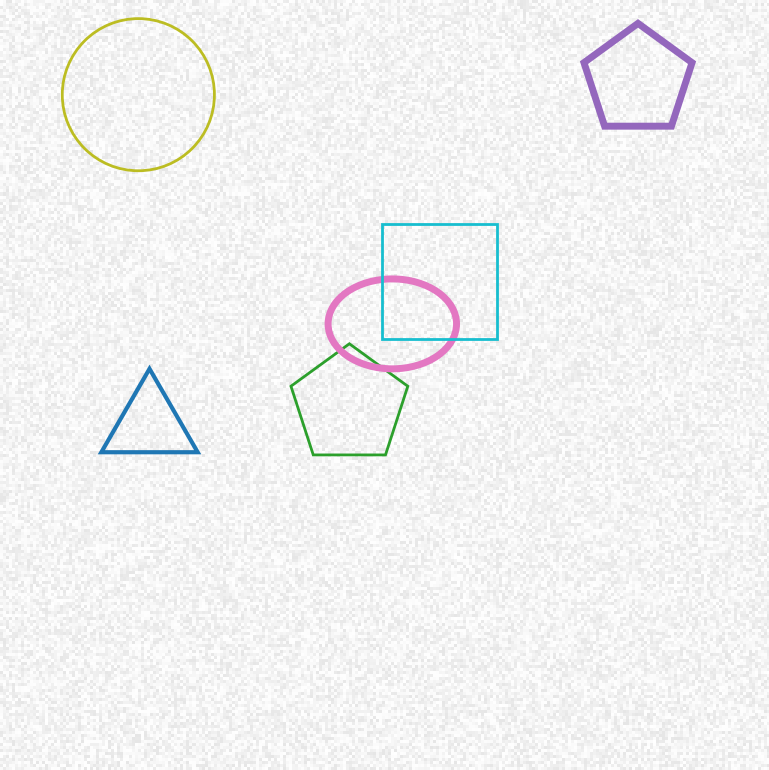[{"shape": "triangle", "thickness": 1.5, "radius": 0.36, "center": [0.194, 0.449]}, {"shape": "pentagon", "thickness": 1, "radius": 0.4, "center": [0.454, 0.474]}, {"shape": "pentagon", "thickness": 2.5, "radius": 0.37, "center": [0.829, 0.896]}, {"shape": "oval", "thickness": 2.5, "radius": 0.42, "center": [0.509, 0.579]}, {"shape": "circle", "thickness": 1, "radius": 0.49, "center": [0.18, 0.877]}, {"shape": "square", "thickness": 1, "radius": 0.37, "center": [0.571, 0.635]}]